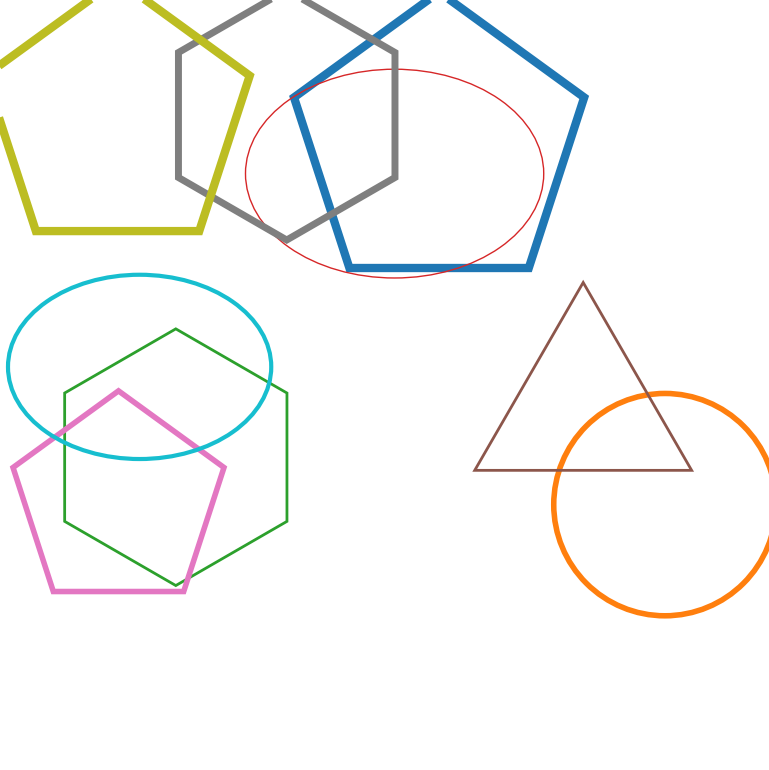[{"shape": "pentagon", "thickness": 3, "radius": 0.99, "center": [0.57, 0.812]}, {"shape": "circle", "thickness": 2, "radius": 0.72, "center": [0.864, 0.345]}, {"shape": "hexagon", "thickness": 1, "radius": 0.83, "center": [0.228, 0.406]}, {"shape": "oval", "thickness": 0.5, "radius": 0.97, "center": [0.512, 0.775]}, {"shape": "triangle", "thickness": 1, "radius": 0.81, "center": [0.757, 0.47]}, {"shape": "pentagon", "thickness": 2, "radius": 0.72, "center": [0.154, 0.348]}, {"shape": "hexagon", "thickness": 2.5, "radius": 0.81, "center": [0.372, 0.851]}, {"shape": "pentagon", "thickness": 3, "radius": 0.9, "center": [0.153, 0.846]}, {"shape": "oval", "thickness": 1.5, "radius": 0.85, "center": [0.181, 0.524]}]